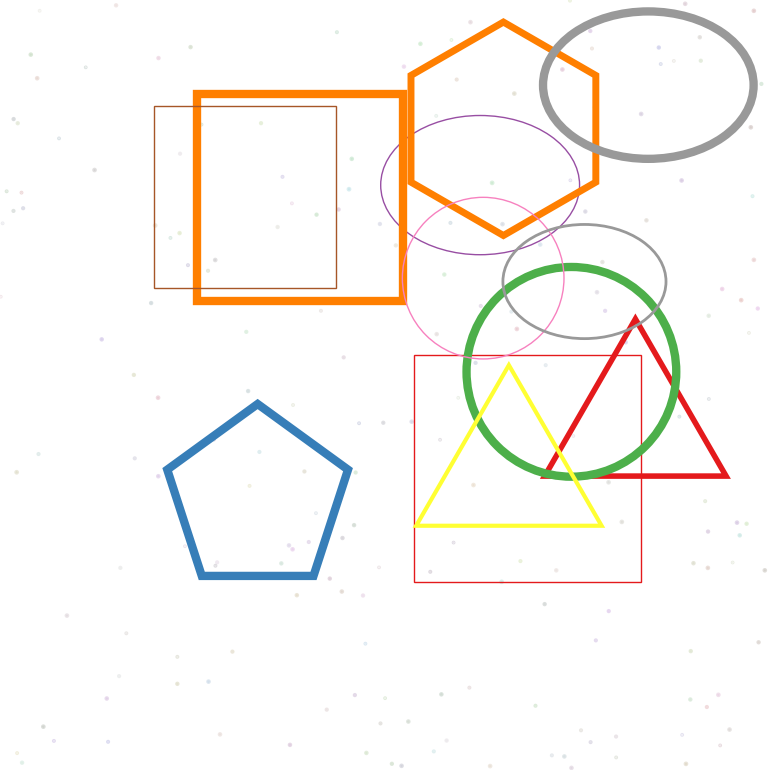[{"shape": "square", "thickness": 0.5, "radius": 0.74, "center": [0.685, 0.391]}, {"shape": "triangle", "thickness": 2, "radius": 0.68, "center": [0.825, 0.45]}, {"shape": "pentagon", "thickness": 3, "radius": 0.62, "center": [0.335, 0.352]}, {"shape": "circle", "thickness": 3, "radius": 0.68, "center": [0.742, 0.517]}, {"shape": "oval", "thickness": 0.5, "radius": 0.65, "center": [0.624, 0.76]}, {"shape": "square", "thickness": 3, "radius": 0.67, "center": [0.39, 0.743]}, {"shape": "hexagon", "thickness": 2.5, "radius": 0.69, "center": [0.654, 0.833]}, {"shape": "triangle", "thickness": 1.5, "radius": 0.7, "center": [0.661, 0.387]}, {"shape": "square", "thickness": 0.5, "radius": 0.59, "center": [0.318, 0.744]}, {"shape": "circle", "thickness": 0.5, "radius": 0.52, "center": [0.628, 0.639]}, {"shape": "oval", "thickness": 3, "radius": 0.68, "center": [0.842, 0.889]}, {"shape": "oval", "thickness": 1, "radius": 0.53, "center": [0.759, 0.634]}]